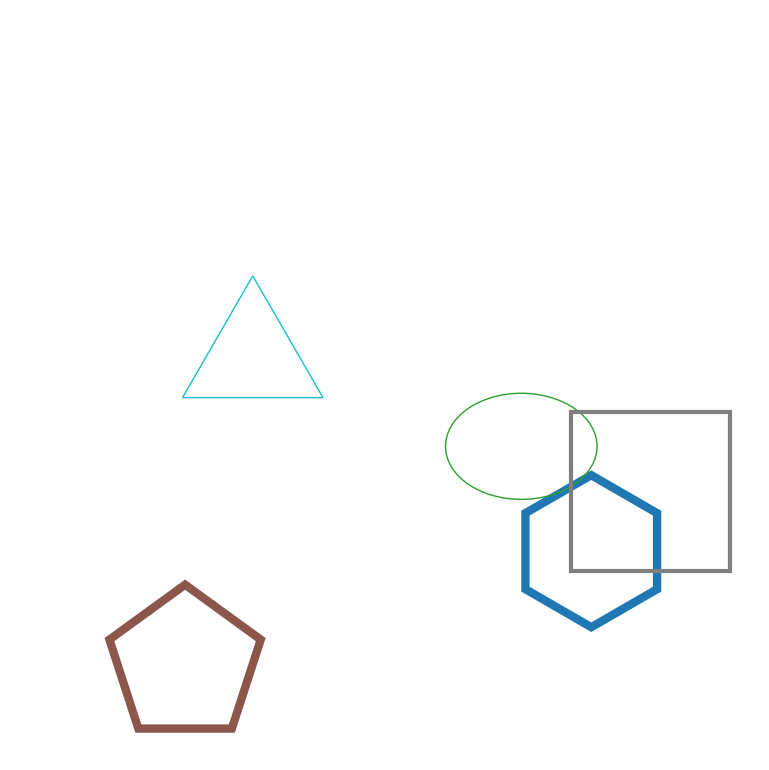[{"shape": "hexagon", "thickness": 3, "radius": 0.49, "center": [0.768, 0.284]}, {"shape": "oval", "thickness": 0.5, "radius": 0.49, "center": [0.677, 0.42]}, {"shape": "pentagon", "thickness": 3, "radius": 0.52, "center": [0.24, 0.137]}, {"shape": "square", "thickness": 1.5, "radius": 0.52, "center": [0.845, 0.362]}, {"shape": "triangle", "thickness": 0.5, "radius": 0.53, "center": [0.328, 0.536]}]